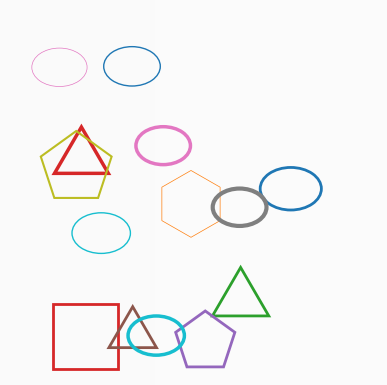[{"shape": "oval", "thickness": 2, "radius": 0.39, "center": [0.75, 0.51]}, {"shape": "oval", "thickness": 1, "radius": 0.37, "center": [0.341, 0.828]}, {"shape": "hexagon", "thickness": 0.5, "radius": 0.43, "center": [0.493, 0.47]}, {"shape": "triangle", "thickness": 2, "radius": 0.42, "center": [0.621, 0.221]}, {"shape": "triangle", "thickness": 2.5, "radius": 0.4, "center": [0.21, 0.59]}, {"shape": "square", "thickness": 2, "radius": 0.42, "center": [0.22, 0.126]}, {"shape": "pentagon", "thickness": 2, "radius": 0.4, "center": [0.53, 0.112]}, {"shape": "triangle", "thickness": 2, "radius": 0.35, "center": [0.342, 0.132]}, {"shape": "oval", "thickness": 0.5, "radius": 0.36, "center": [0.153, 0.825]}, {"shape": "oval", "thickness": 2.5, "radius": 0.35, "center": [0.421, 0.622]}, {"shape": "oval", "thickness": 3, "radius": 0.35, "center": [0.618, 0.462]}, {"shape": "pentagon", "thickness": 1.5, "radius": 0.48, "center": [0.197, 0.564]}, {"shape": "oval", "thickness": 1, "radius": 0.38, "center": [0.261, 0.395]}, {"shape": "oval", "thickness": 2.5, "radius": 0.36, "center": [0.403, 0.128]}]